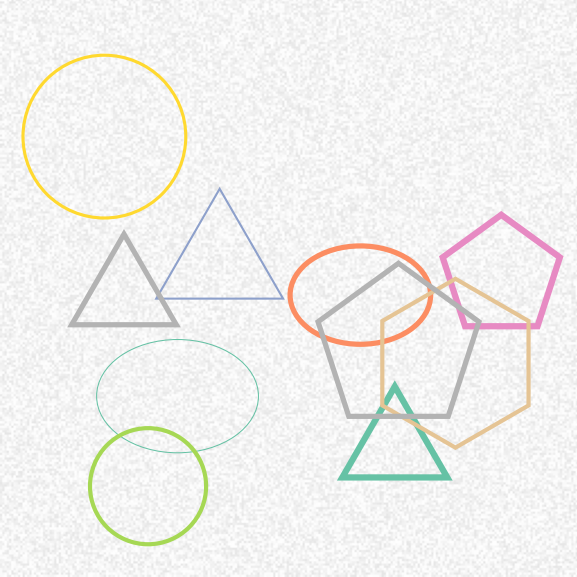[{"shape": "oval", "thickness": 0.5, "radius": 0.7, "center": [0.307, 0.313]}, {"shape": "triangle", "thickness": 3, "radius": 0.52, "center": [0.684, 0.225]}, {"shape": "oval", "thickness": 2.5, "radius": 0.61, "center": [0.624, 0.488]}, {"shape": "triangle", "thickness": 1, "radius": 0.63, "center": [0.38, 0.545]}, {"shape": "pentagon", "thickness": 3, "radius": 0.53, "center": [0.868, 0.521]}, {"shape": "circle", "thickness": 2, "radius": 0.5, "center": [0.256, 0.157]}, {"shape": "circle", "thickness": 1.5, "radius": 0.7, "center": [0.181, 0.763]}, {"shape": "hexagon", "thickness": 2, "radius": 0.73, "center": [0.789, 0.37]}, {"shape": "triangle", "thickness": 2.5, "radius": 0.52, "center": [0.215, 0.489]}, {"shape": "pentagon", "thickness": 2.5, "radius": 0.73, "center": [0.69, 0.397]}]